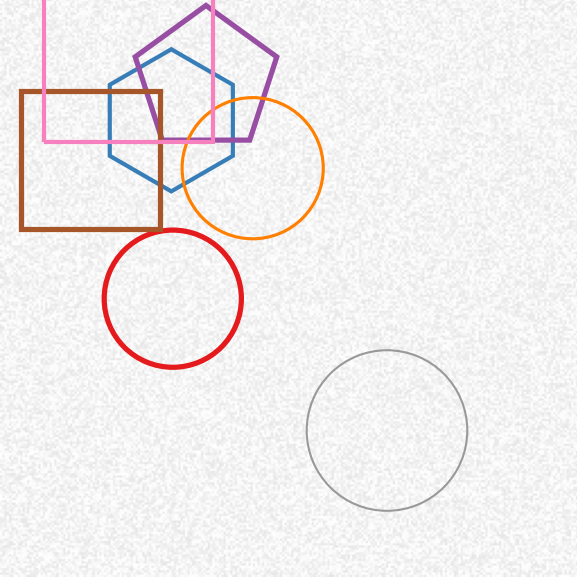[{"shape": "circle", "thickness": 2.5, "radius": 0.59, "center": [0.299, 0.482]}, {"shape": "hexagon", "thickness": 2, "radius": 0.62, "center": [0.297, 0.791]}, {"shape": "pentagon", "thickness": 2.5, "radius": 0.64, "center": [0.357, 0.861]}, {"shape": "circle", "thickness": 1.5, "radius": 0.61, "center": [0.438, 0.708]}, {"shape": "square", "thickness": 2.5, "radius": 0.6, "center": [0.156, 0.722]}, {"shape": "square", "thickness": 2, "radius": 0.73, "center": [0.222, 0.9]}, {"shape": "circle", "thickness": 1, "radius": 0.7, "center": [0.67, 0.254]}]